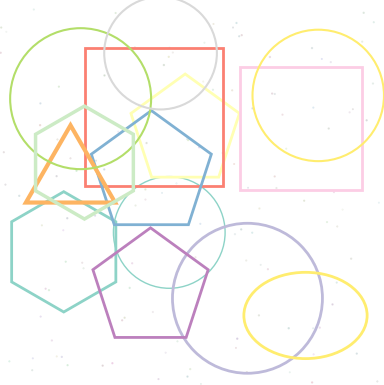[{"shape": "circle", "thickness": 1, "radius": 0.73, "center": [0.44, 0.396]}, {"shape": "hexagon", "thickness": 2, "radius": 0.78, "center": [0.166, 0.346]}, {"shape": "pentagon", "thickness": 2, "radius": 0.74, "center": [0.481, 0.66]}, {"shape": "circle", "thickness": 2, "radius": 0.97, "center": [0.643, 0.225]}, {"shape": "square", "thickness": 2, "radius": 0.89, "center": [0.401, 0.696]}, {"shape": "pentagon", "thickness": 2, "radius": 0.82, "center": [0.393, 0.549]}, {"shape": "triangle", "thickness": 3, "radius": 0.67, "center": [0.183, 0.541]}, {"shape": "circle", "thickness": 1.5, "radius": 0.92, "center": [0.209, 0.744]}, {"shape": "square", "thickness": 2, "radius": 0.79, "center": [0.782, 0.666]}, {"shape": "circle", "thickness": 1.5, "radius": 0.73, "center": [0.417, 0.862]}, {"shape": "pentagon", "thickness": 2, "radius": 0.79, "center": [0.391, 0.251]}, {"shape": "hexagon", "thickness": 2.5, "radius": 0.73, "center": [0.219, 0.578]}, {"shape": "circle", "thickness": 1.5, "radius": 0.85, "center": [0.827, 0.752]}, {"shape": "oval", "thickness": 2, "radius": 0.8, "center": [0.794, 0.181]}]